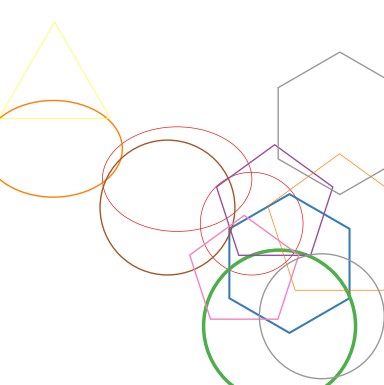[{"shape": "oval", "thickness": 0.5, "radius": 0.97, "center": [0.46, 0.535]}, {"shape": "circle", "thickness": 0.5, "radius": 0.67, "center": [0.654, 0.419]}, {"shape": "hexagon", "thickness": 1.5, "radius": 0.9, "center": [0.752, 0.316]}, {"shape": "circle", "thickness": 2.5, "radius": 0.99, "center": [0.726, 0.153]}, {"shape": "pentagon", "thickness": 1, "radius": 0.79, "center": [0.713, 0.465]}, {"shape": "pentagon", "thickness": 0.5, "radius": 0.98, "center": [0.882, 0.405]}, {"shape": "oval", "thickness": 1, "radius": 0.9, "center": [0.138, 0.613]}, {"shape": "triangle", "thickness": 0.5, "radius": 0.83, "center": [0.142, 0.776]}, {"shape": "circle", "thickness": 1, "radius": 0.88, "center": [0.435, 0.461]}, {"shape": "pentagon", "thickness": 1, "radius": 0.74, "center": [0.634, 0.291]}, {"shape": "hexagon", "thickness": 1, "radius": 0.92, "center": [0.883, 0.68]}, {"shape": "circle", "thickness": 1, "radius": 0.81, "center": [0.836, 0.179]}]